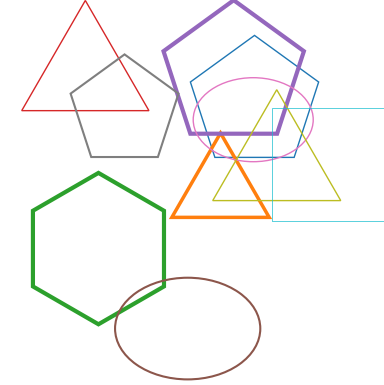[{"shape": "pentagon", "thickness": 1, "radius": 0.88, "center": [0.661, 0.733]}, {"shape": "triangle", "thickness": 2.5, "radius": 0.73, "center": [0.573, 0.508]}, {"shape": "hexagon", "thickness": 3, "radius": 0.98, "center": [0.256, 0.354]}, {"shape": "triangle", "thickness": 1, "radius": 0.95, "center": [0.222, 0.808]}, {"shape": "pentagon", "thickness": 3, "radius": 0.96, "center": [0.607, 0.808]}, {"shape": "oval", "thickness": 1.5, "radius": 0.94, "center": [0.487, 0.147]}, {"shape": "oval", "thickness": 1, "radius": 0.78, "center": [0.658, 0.689]}, {"shape": "pentagon", "thickness": 1.5, "radius": 0.74, "center": [0.324, 0.711]}, {"shape": "triangle", "thickness": 1, "radius": 0.96, "center": [0.719, 0.575]}, {"shape": "square", "thickness": 0.5, "radius": 0.74, "center": [0.855, 0.574]}]